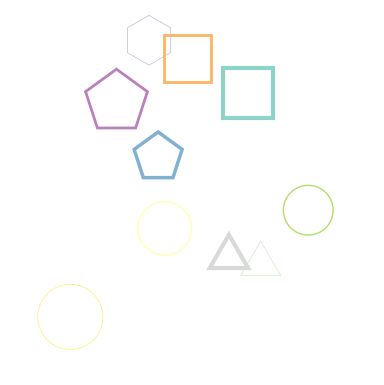[{"shape": "square", "thickness": 3, "radius": 0.32, "center": [0.643, 0.758]}, {"shape": "circle", "thickness": 1, "radius": 0.35, "center": [0.428, 0.407]}, {"shape": "hexagon", "thickness": 0.5, "radius": 0.32, "center": [0.387, 0.896]}, {"shape": "pentagon", "thickness": 2.5, "radius": 0.33, "center": [0.411, 0.592]}, {"shape": "square", "thickness": 2, "radius": 0.3, "center": [0.487, 0.847]}, {"shape": "circle", "thickness": 1, "radius": 0.32, "center": [0.801, 0.454]}, {"shape": "triangle", "thickness": 3, "radius": 0.29, "center": [0.595, 0.333]}, {"shape": "pentagon", "thickness": 2, "radius": 0.42, "center": [0.303, 0.736]}, {"shape": "triangle", "thickness": 0.5, "radius": 0.3, "center": [0.677, 0.314]}, {"shape": "circle", "thickness": 0.5, "radius": 0.42, "center": [0.183, 0.177]}]